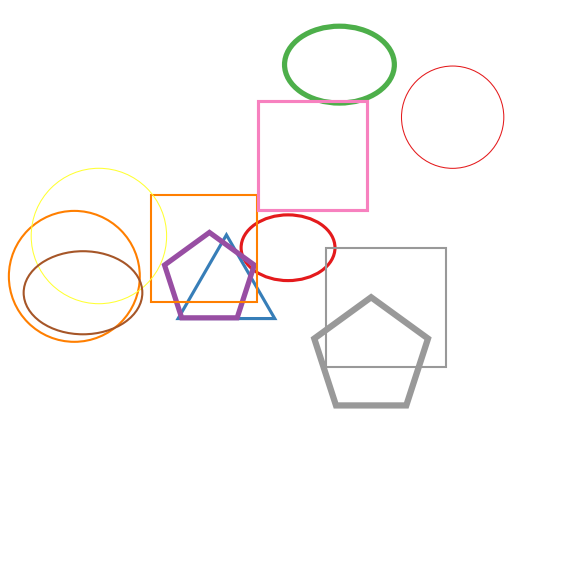[{"shape": "circle", "thickness": 0.5, "radius": 0.44, "center": [0.784, 0.796]}, {"shape": "oval", "thickness": 1.5, "radius": 0.41, "center": [0.499, 0.57]}, {"shape": "triangle", "thickness": 1.5, "radius": 0.48, "center": [0.392, 0.496]}, {"shape": "oval", "thickness": 2.5, "radius": 0.48, "center": [0.588, 0.887]}, {"shape": "pentagon", "thickness": 2.5, "radius": 0.41, "center": [0.363, 0.515]}, {"shape": "square", "thickness": 1, "radius": 0.46, "center": [0.353, 0.569]}, {"shape": "circle", "thickness": 1, "radius": 0.57, "center": [0.129, 0.521]}, {"shape": "circle", "thickness": 0.5, "radius": 0.59, "center": [0.171, 0.59]}, {"shape": "oval", "thickness": 1, "radius": 0.51, "center": [0.144, 0.492]}, {"shape": "square", "thickness": 1.5, "radius": 0.47, "center": [0.541, 0.73]}, {"shape": "pentagon", "thickness": 3, "radius": 0.52, "center": [0.643, 0.381]}, {"shape": "square", "thickness": 1, "radius": 0.52, "center": [0.669, 0.467]}]